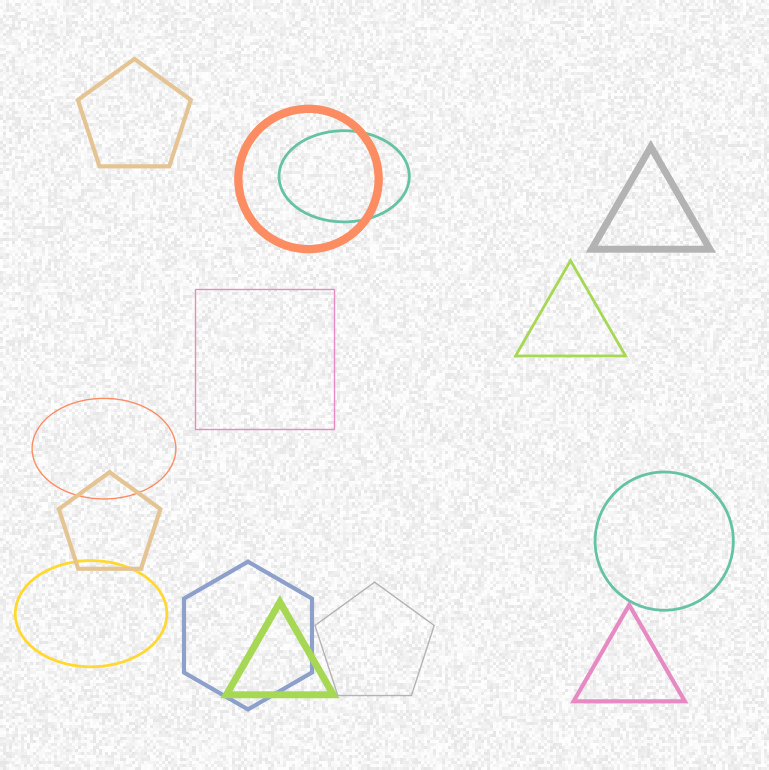[{"shape": "circle", "thickness": 1, "radius": 0.45, "center": [0.863, 0.297]}, {"shape": "oval", "thickness": 1, "radius": 0.42, "center": [0.447, 0.771]}, {"shape": "circle", "thickness": 3, "radius": 0.46, "center": [0.401, 0.768]}, {"shape": "oval", "thickness": 0.5, "radius": 0.47, "center": [0.135, 0.417]}, {"shape": "hexagon", "thickness": 1.5, "radius": 0.48, "center": [0.322, 0.175]}, {"shape": "square", "thickness": 0.5, "radius": 0.45, "center": [0.343, 0.534]}, {"shape": "triangle", "thickness": 1.5, "radius": 0.42, "center": [0.817, 0.131]}, {"shape": "triangle", "thickness": 2.5, "radius": 0.4, "center": [0.364, 0.138]}, {"shape": "triangle", "thickness": 1, "radius": 0.41, "center": [0.741, 0.579]}, {"shape": "oval", "thickness": 1, "radius": 0.49, "center": [0.118, 0.203]}, {"shape": "pentagon", "thickness": 1.5, "radius": 0.35, "center": [0.142, 0.317]}, {"shape": "pentagon", "thickness": 1.5, "radius": 0.39, "center": [0.175, 0.846]}, {"shape": "pentagon", "thickness": 0.5, "radius": 0.41, "center": [0.486, 0.163]}, {"shape": "triangle", "thickness": 2.5, "radius": 0.44, "center": [0.845, 0.721]}]